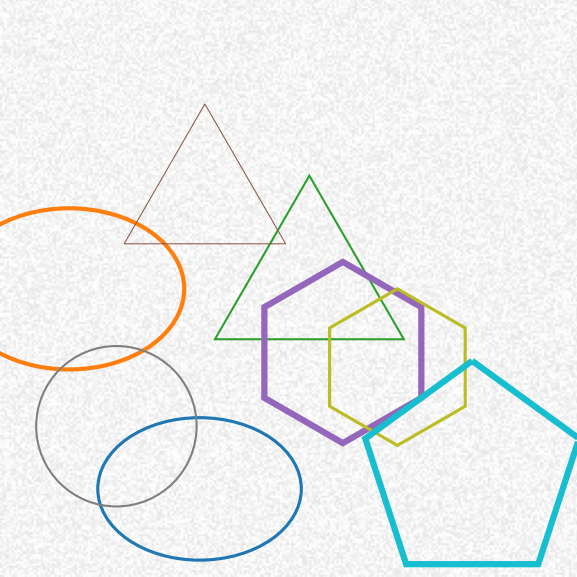[{"shape": "oval", "thickness": 1.5, "radius": 0.88, "center": [0.346, 0.153]}, {"shape": "oval", "thickness": 2, "radius": 1.0, "center": [0.12, 0.499]}, {"shape": "triangle", "thickness": 1, "radius": 0.94, "center": [0.536, 0.506]}, {"shape": "hexagon", "thickness": 3, "radius": 0.78, "center": [0.594, 0.389]}, {"shape": "triangle", "thickness": 0.5, "radius": 0.81, "center": [0.355, 0.658]}, {"shape": "circle", "thickness": 1, "radius": 0.69, "center": [0.202, 0.261]}, {"shape": "hexagon", "thickness": 1.5, "radius": 0.68, "center": [0.688, 0.363]}, {"shape": "pentagon", "thickness": 3, "radius": 0.97, "center": [0.818, 0.18]}]